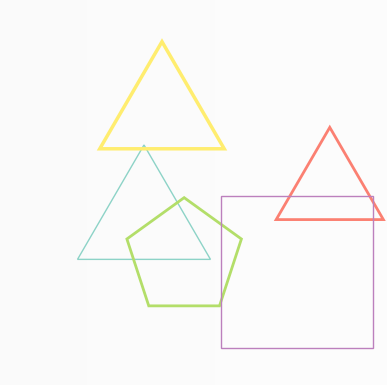[{"shape": "triangle", "thickness": 1, "radius": 0.99, "center": [0.372, 0.425]}, {"shape": "triangle", "thickness": 2, "radius": 0.8, "center": [0.851, 0.509]}, {"shape": "pentagon", "thickness": 2, "radius": 0.78, "center": [0.475, 0.331]}, {"shape": "square", "thickness": 1, "radius": 0.98, "center": [0.766, 0.294]}, {"shape": "triangle", "thickness": 2.5, "radius": 0.93, "center": [0.418, 0.706]}]